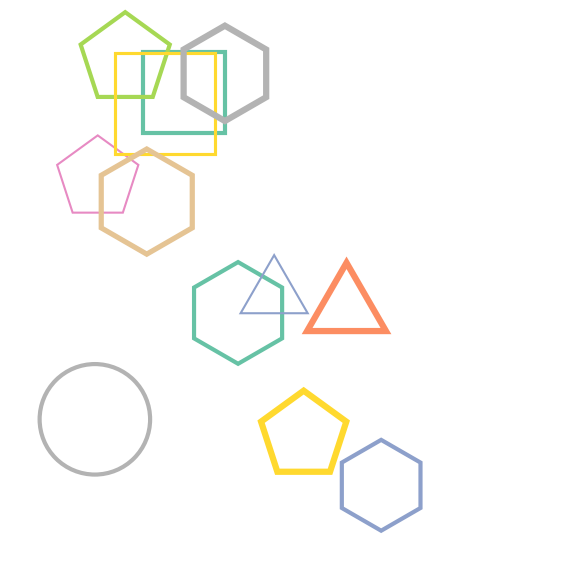[{"shape": "hexagon", "thickness": 2, "radius": 0.44, "center": [0.412, 0.457]}, {"shape": "square", "thickness": 2, "radius": 0.35, "center": [0.318, 0.839]}, {"shape": "triangle", "thickness": 3, "radius": 0.39, "center": [0.6, 0.465]}, {"shape": "triangle", "thickness": 1, "radius": 0.34, "center": [0.475, 0.49]}, {"shape": "hexagon", "thickness": 2, "radius": 0.39, "center": [0.66, 0.159]}, {"shape": "pentagon", "thickness": 1, "radius": 0.37, "center": [0.169, 0.691]}, {"shape": "pentagon", "thickness": 2, "radius": 0.41, "center": [0.217, 0.897]}, {"shape": "square", "thickness": 1.5, "radius": 0.43, "center": [0.286, 0.82]}, {"shape": "pentagon", "thickness": 3, "radius": 0.39, "center": [0.526, 0.245]}, {"shape": "hexagon", "thickness": 2.5, "radius": 0.46, "center": [0.254, 0.65]}, {"shape": "circle", "thickness": 2, "radius": 0.48, "center": [0.164, 0.273]}, {"shape": "hexagon", "thickness": 3, "radius": 0.41, "center": [0.389, 0.872]}]